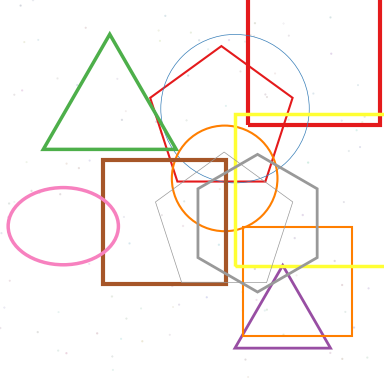[{"shape": "square", "thickness": 3, "radius": 0.86, "center": [0.815, 0.847]}, {"shape": "pentagon", "thickness": 1.5, "radius": 0.97, "center": [0.575, 0.686]}, {"shape": "circle", "thickness": 0.5, "radius": 0.96, "center": [0.61, 0.718]}, {"shape": "triangle", "thickness": 2.5, "radius": 1.0, "center": [0.285, 0.712]}, {"shape": "triangle", "thickness": 2, "radius": 0.72, "center": [0.734, 0.167]}, {"shape": "circle", "thickness": 1.5, "radius": 0.69, "center": [0.584, 0.537]}, {"shape": "square", "thickness": 1.5, "radius": 0.71, "center": [0.773, 0.269]}, {"shape": "square", "thickness": 2.5, "radius": 0.99, "center": [0.809, 0.506]}, {"shape": "square", "thickness": 3, "radius": 0.8, "center": [0.427, 0.423]}, {"shape": "oval", "thickness": 2.5, "radius": 0.72, "center": [0.164, 0.412]}, {"shape": "pentagon", "thickness": 0.5, "radius": 0.94, "center": [0.582, 0.418]}, {"shape": "hexagon", "thickness": 2, "radius": 0.89, "center": [0.669, 0.42]}]